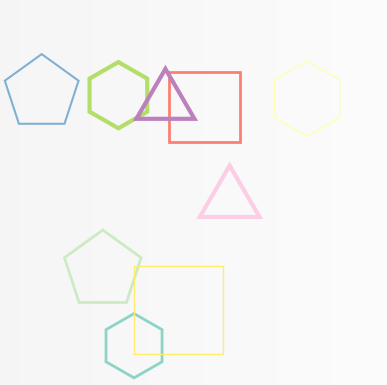[{"shape": "hexagon", "thickness": 2, "radius": 0.42, "center": [0.346, 0.102]}, {"shape": "hexagon", "thickness": 1, "radius": 0.49, "center": [0.792, 0.743]}, {"shape": "square", "thickness": 2, "radius": 0.46, "center": [0.528, 0.721]}, {"shape": "pentagon", "thickness": 1.5, "radius": 0.5, "center": [0.108, 0.759]}, {"shape": "hexagon", "thickness": 3, "radius": 0.43, "center": [0.306, 0.753]}, {"shape": "triangle", "thickness": 3, "radius": 0.44, "center": [0.593, 0.481]}, {"shape": "triangle", "thickness": 3, "radius": 0.43, "center": [0.427, 0.735]}, {"shape": "pentagon", "thickness": 2, "radius": 0.52, "center": [0.265, 0.299]}, {"shape": "square", "thickness": 1, "radius": 0.57, "center": [0.46, 0.194]}]